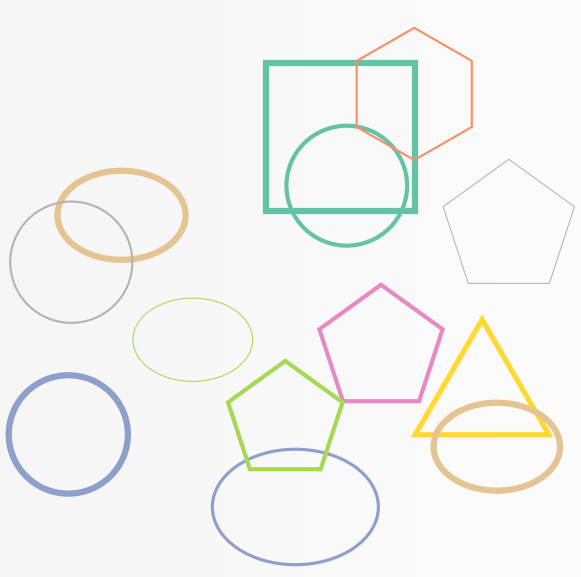[{"shape": "square", "thickness": 3, "radius": 0.64, "center": [0.586, 0.762]}, {"shape": "circle", "thickness": 2, "radius": 0.52, "center": [0.597, 0.678]}, {"shape": "hexagon", "thickness": 1, "radius": 0.57, "center": [0.713, 0.836]}, {"shape": "oval", "thickness": 1.5, "radius": 0.71, "center": [0.508, 0.121]}, {"shape": "circle", "thickness": 3, "radius": 0.51, "center": [0.118, 0.247]}, {"shape": "pentagon", "thickness": 2, "radius": 0.56, "center": [0.656, 0.395]}, {"shape": "pentagon", "thickness": 2, "radius": 0.52, "center": [0.491, 0.27]}, {"shape": "oval", "thickness": 0.5, "radius": 0.51, "center": [0.332, 0.411]}, {"shape": "triangle", "thickness": 2.5, "radius": 0.66, "center": [0.829, 0.313]}, {"shape": "oval", "thickness": 3, "radius": 0.54, "center": [0.855, 0.226]}, {"shape": "oval", "thickness": 3, "radius": 0.55, "center": [0.209, 0.626]}, {"shape": "pentagon", "thickness": 0.5, "radius": 0.59, "center": [0.875, 0.605]}, {"shape": "circle", "thickness": 1, "radius": 0.53, "center": [0.123, 0.545]}]